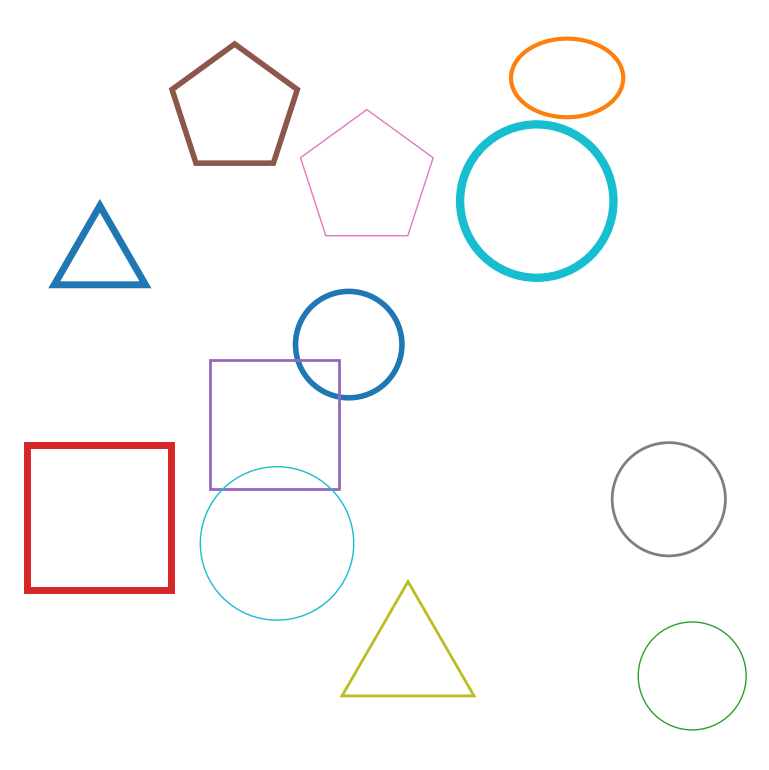[{"shape": "triangle", "thickness": 2.5, "radius": 0.34, "center": [0.13, 0.664]}, {"shape": "circle", "thickness": 2, "radius": 0.35, "center": [0.453, 0.552]}, {"shape": "oval", "thickness": 1.5, "radius": 0.36, "center": [0.737, 0.899]}, {"shape": "circle", "thickness": 0.5, "radius": 0.35, "center": [0.899, 0.122]}, {"shape": "square", "thickness": 2.5, "radius": 0.47, "center": [0.128, 0.328]}, {"shape": "square", "thickness": 1, "radius": 0.42, "center": [0.356, 0.448]}, {"shape": "pentagon", "thickness": 2, "radius": 0.43, "center": [0.305, 0.857]}, {"shape": "pentagon", "thickness": 0.5, "radius": 0.45, "center": [0.476, 0.767]}, {"shape": "circle", "thickness": 1, "radius": 0.37, "center": [0.869, 0.352]}, {"shape": "triangle", "thickness": 1, "radius": 0.49, "center": [0.53, 0.146]}, {"shape": "circle", "thickness": 0.5, "radius": 0.5, "center": [0.36, 0.294]}, {"shape": "circle", "thickness": 3, "radius": 0.5, "center": [0.697, 0.739]}]